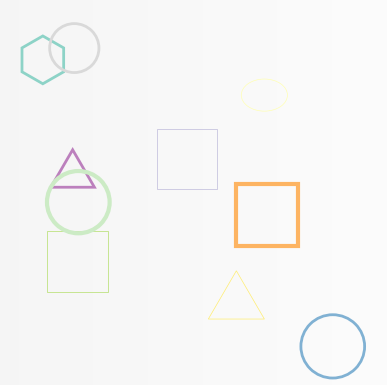[{"shape": "hexagon", "thickness": 2, "radius": 0.31, "center": [0.111, 0.844]}, {"shape": "oval", "thickness": 0.5, "radius": 0.3, "center": [0.682, 0.753]}, {"shape": "square", "thickness": 0.5, "radius": 0.39, "center": [0.482, 0.586]}, {"shape": "circle", "thickness": 2, "radius": 0.41, "center": [0.859, 0.1]}, {"shape": "square", "thickness": 3, "radius": 0.4, "center": [0.689, 0.442]}, {"shape": "square", "thickness": 0.5, "radius": 0.39, "center": [0.199, 0.32]}, {"shape": "circle", "thickness": 2, "radius": 0.32, "center": [0.192, 0.875]}, {"shape": "triangle", "thickness": 2, "radius": 0.32, "center": [0.187, 0.546]}, {"shape": "circle", "thickness": 3, "radius": 0.4, "center": [0.202, 0.475]}, {"shape": "triangle", "thickness": 0.5, "radius": 0.42, "center": [0.61, 0.213]}]